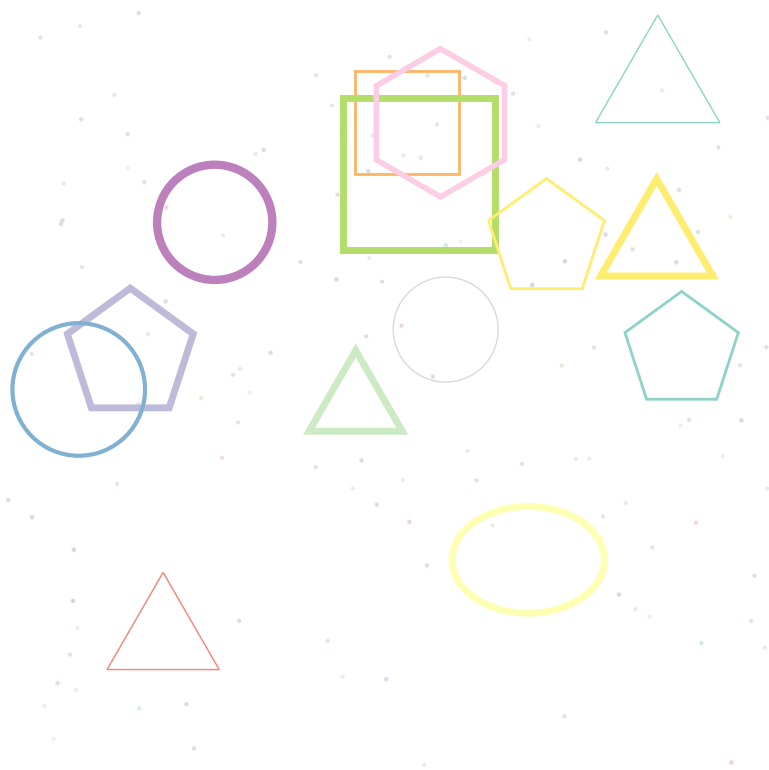[{"shape": "pentagon", "thickness": 1, "radius": 0.39, "center": [0.885, 0.544]}, {"shape": "triangle", "thickness": 0.5, "radius": 0.47, "center": [0.854, 0.887]}, {"shape": "oval", "thickness": 2.5, "radius": 0.5, "center": [0.686, 0.273]}, {"shape": "pentagon", "thickness": 2.5, "radius": 0.43, "center": [0.169, 0.54]}, {"shape": "triangle", "thickness": 0.5, "radius": 0.42, "center": [0.212, 0.172]}, {"shape": "circle", "thickness": 1.5, "radius": 0.43, "center": [0.102, 0.494]}, {"shape": "square", "thickness": 1, "radius": 0.34, "center": [0.529, 0.841]}, {"shape": "square", "thickness": 2.5, "radius": 0.49, "center": [0.545, 0.774]}, {"shape": "hexagon", "thickness": 2, "radius": 0.48, "center": [0.572, 0.841]}, {"shape": "circle", "thickness": 0.5, "radius": 0.34, "center": [0.579, 0.572]}, {"shape": "circle", "thickness": 3, "radius": 0.37, "center": [0.279, 0.711]}, {"shape": "triangle", "thickness": 2.5, "radius": 0.35, "center": [0.462, 0.475]}, {"shape": "triangle", "thickness": 2.5, "radius": 0.42, "center": [0.853, 0.684]}, {"shape": "pentagon", "thickness": 1, "radius": 0.4, "center": [0.71, 0.689]}]